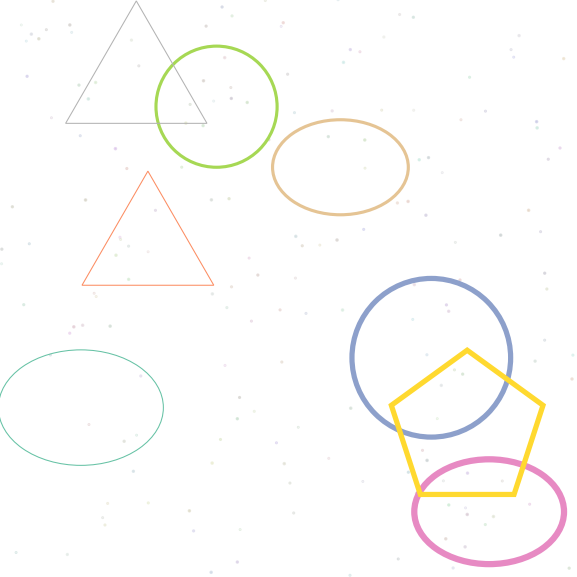[{"shape": "oval", "thickness": 0.5, "radius": 0.71, "center": [0.14, 0.293]}, {"shape": "triangle", "thickness": 0.5, "radius": 0.66, "center": [0.256, 0.571]}, {"shape": "circle", "thickness": 2.5, "radius": 0.69, "center": [0.747, 0.38]}, {"shape": "oval", "thickness": 3, "radius": 0.65, "center": [0.847, 0.113]}, {"shape": "circle", "thickness": 1.5, "radius": 0.52, "center": [0.375, 0.814]}, {"shape": "pentagon", "thickness": 2.5, "radius": 0.69, "center": [0.809, 0.255]}, {"shape": "oval", "thickness": 1.5, "radius": 0.59, "center": [0.589, 0.71]}, {"shape": "triangle", "thickness": 0.5, "radius": 0.71, "center": [0.236, 0.856]}]